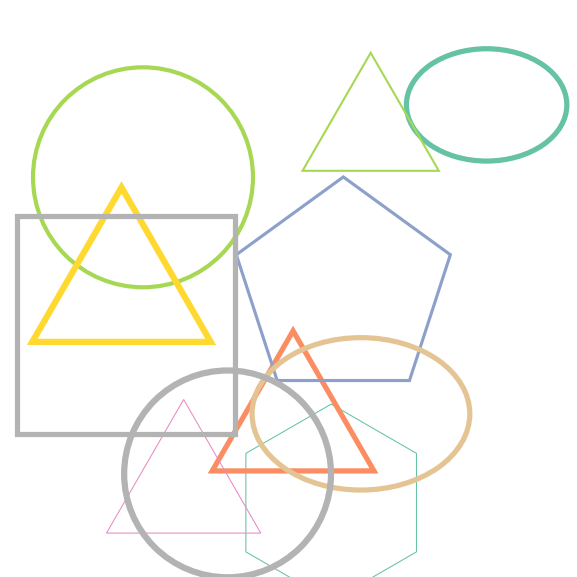[{"shape": "hexagon", "thickness": 0.5, "radius": 0.85, "center": [0.573, 0.129]}, {"shape": "oval", "thickness": 2.5, "radius": 0.69, "center": [0.843, 0.817]}, {"shape": "triangle", "thickness": 2.5, "radius": 0.81, "center": [0.508, 0.265]}, {"shape": "pentagon", "thickness": 1.5, "radius": 0.97, "center": [0.594, 0.498]}, {"shape": "triangle", "thickness": 0.5, "radius": 0.77, "center": [0.318, 0.153]}, {"shape": "triangle", "thickness": 1, "radius": 0.68, "center": [0.642, 0.771]}, {"shape": "circle", "thickness": 2, "radius": 0.95, "center": [0.248, 0.692]}, {"shape": "triangle", "thickness": 3, "radius": 0.89, "center": [0.21, 0.496]}, {"shape": "oval", "thickness": 2.5, "radius": 0.94, "center": [0.625, 0.283]}, {"shape": "square", "thickness": 2.5, "radius": 0.94, "center": [0.219, 0.436]}, {"shape": "circle", "thickness": 3, "radius": 0.9, "center": [0.394, 0.179]}]